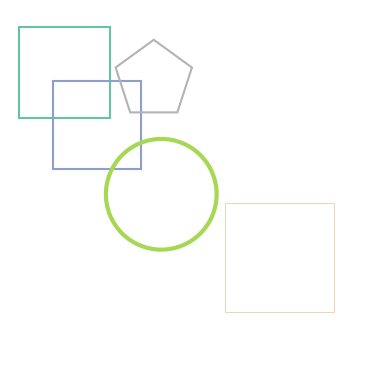[{"shape": "square", "thickness": 1.5, "radius": 0.59, "center": [0.167, 0.812]}, {"shape": "square", "thickness": 1.5, "radius": 0.57, "center": [0.252, 0.675]}, {"shape": "circle", "thickness": 3, "radius": 0.72, "center": [0.419, 0.495]}, {"shape": "square", "thickness": 0.5, "radius": 0.71, "center": [0.725, 0.331]}, {"shape": "pentagon", "thickness": 1.5, "radius": 0.52, "center": [0.399, 0.792]}]